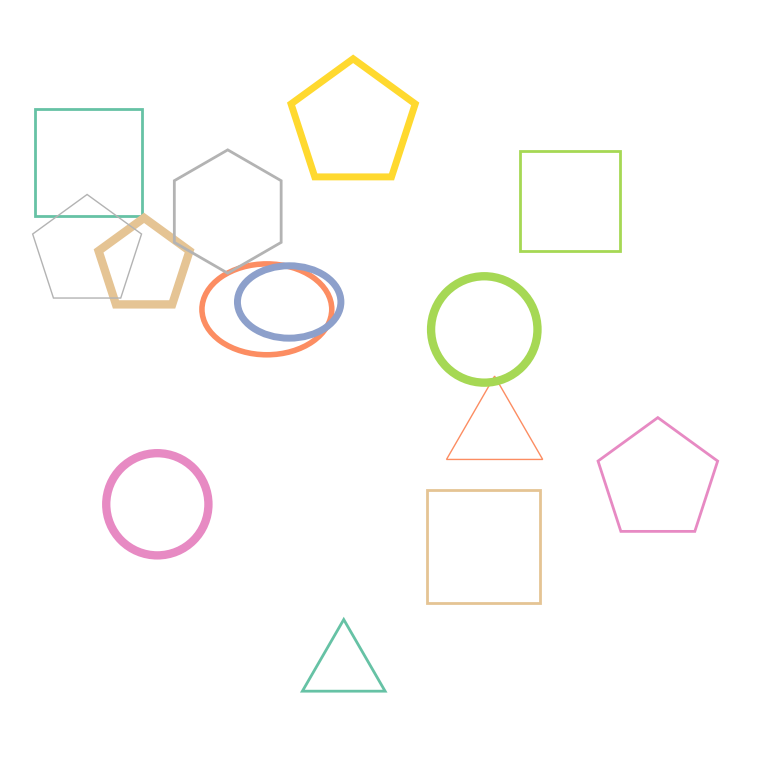[{"shape": "square", "thickness": 1, "radius": 0.35, "center": [0.115, 0.789]}, {"shape": "triangle", "thickness": 1, "radius": 0.31, "center": [0.446, 0.133]}, {"shape": "oval", "thickness": 2, "radius": 0.42, "center": [0.347, 0.598]}, {"shape": "triangle", "thickness": 0.5, "radius": 0.36, "center": [0.642, 0.439]}, {"shape": "oval", "thickness": 2.5, "radius": 0.34, "center": [0.376, 0.608]}, {"shape": "circle", "thickness": 3, "radius": 0.33, "center": [0.204, 0.345]}, {"shape": "pentagon", "thickness": 1, "radius": 0.41, "center": [0.854, 0.376]}, {"shape": "circle", "thickness": 3, "radius": 0.35, "center": [0.629, 0.572]}, {"shape": "square", "thickness": 1, "radius": 0.32, "center": [0.741, 0.739]}, {"shape": "pentagon", "thickness": 2.5, "radius": 0.42, "center": [0.459, 0.839]}, {"shape": "pentagon", "thickness": 3, "radius": 0.31, "center": [0.187, 0.655]}, {"shape": "square", "thickness": 1, "radius": 0.37, "center": [0.628, 0.29]}, {"shape": "hexagon", "thickness": 1, "radius": 0.4, "center": [0.296, 0.725]}, {"shape": "pentagon", "thickness": 0.5, "radius": 0.37, "center": [0.113, 0.673]}]